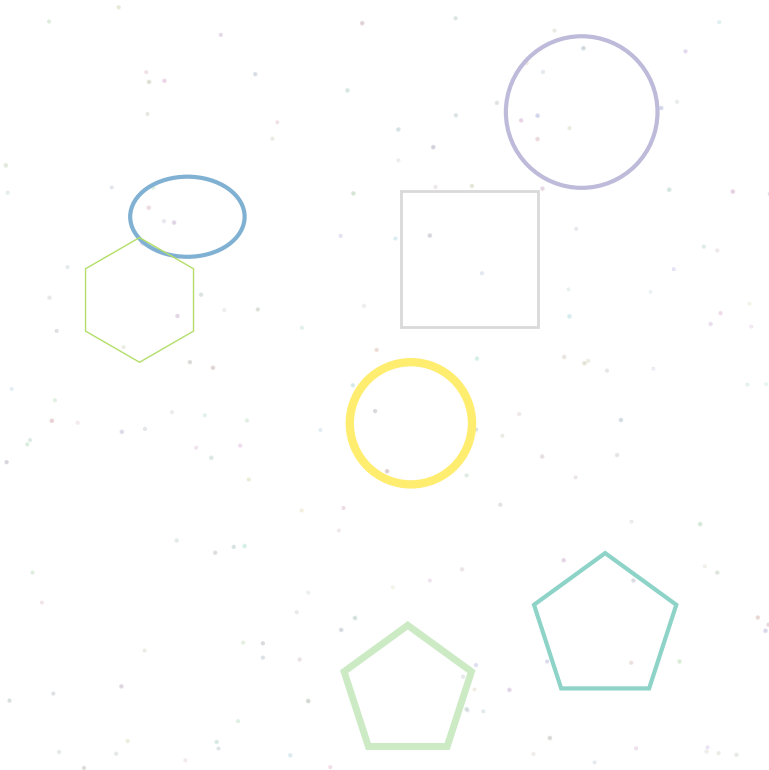[{"shape": "pentagon", "thickness": 1.5, "radius": 0.49, "center": [0.786, 0.185]}, {"shape": "circle", "thickness": 1.5, "radius": 0.49, "center": [0.755, 0.854]}, {"shape": "oval", "thickness": 1.5, "radius": 0.37, "center": [0.243, 0.719]}, {"shape": "hexagon", "thickness": 0.5, "radius": 0.4, "center": [0.181, 0.61]}, {"shape": "square", "thickness": 1, "radius": 0.44, "center": [0.61, 0.664]}, {"shape": "pentagon", "thickness": 2.5, "radius": 0.43, "center": [0.53, 0.101]}, {"shape": "circle", "thickness": 3, "radius": 0.4, "center": [0.534, 0.45]}]